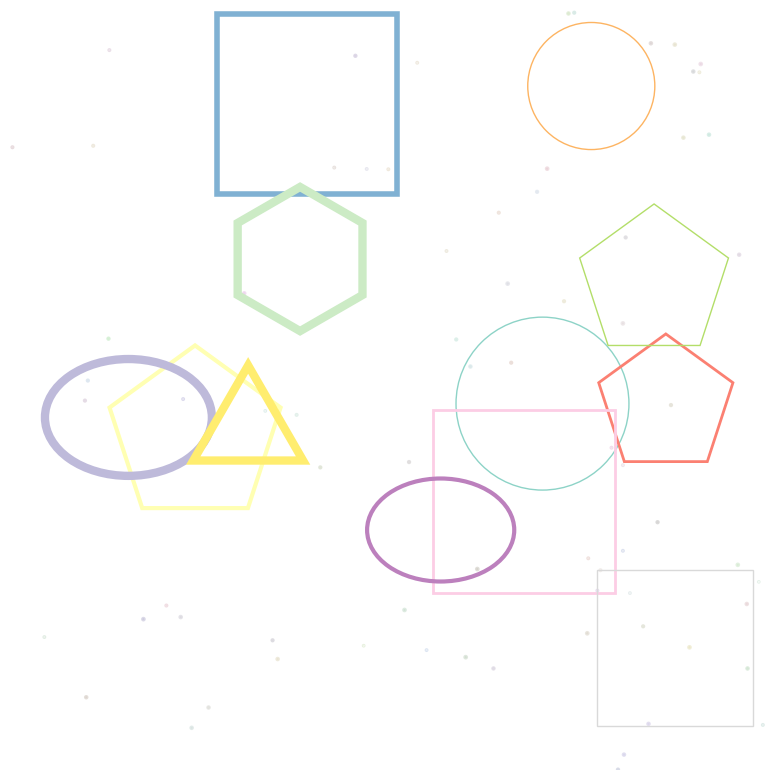[{"shape": "circle", "thickness": 0.5, "radius": 0.56, "center": [0.705, 0.476]}, {"shape": "pentagon", "thickness": 1.5, "radius": 0.58, "center": [0.253, 0.435]}, {"shape": "oval", "thickness": 3, "radius": 0.54, "center": [0.167, 0.458]}, {"shape": "pentagon", "thickness": 1, "radius": 0.46, "center": [0.865, 0.475]}, {"shape": "square", "thickness": 2, "radius": 0.59, "center": [0.399, 0.865]}, {"shape": "circle", "thickness": 0.5, "radius": 0.41, "center": [0.768, 0.888]}, {"shape": "pentagon", "thickness": 0.5, "radius": 0.51, "center": [0.849, 0.634]}, {"shape": "square", "thickness": 1, "radius": 0.59, "center": [0.681, 0.348]}, {"shape": "square", "thickness": 0.5, "radius": 0.51, "center": [0.877, 0.158]}, {"shape": "oval", "thickness": 1.5, "radius": 0.48, "center": [0.572, 0.312]}, {"shape": "hexagon", "thickness": 3, "radius": 0.47, "center": [0.39, 0.664]}, {"shape": "triangle", "thickness": 3, "radius": 0.41, "center": [0.322, 0.443]}]